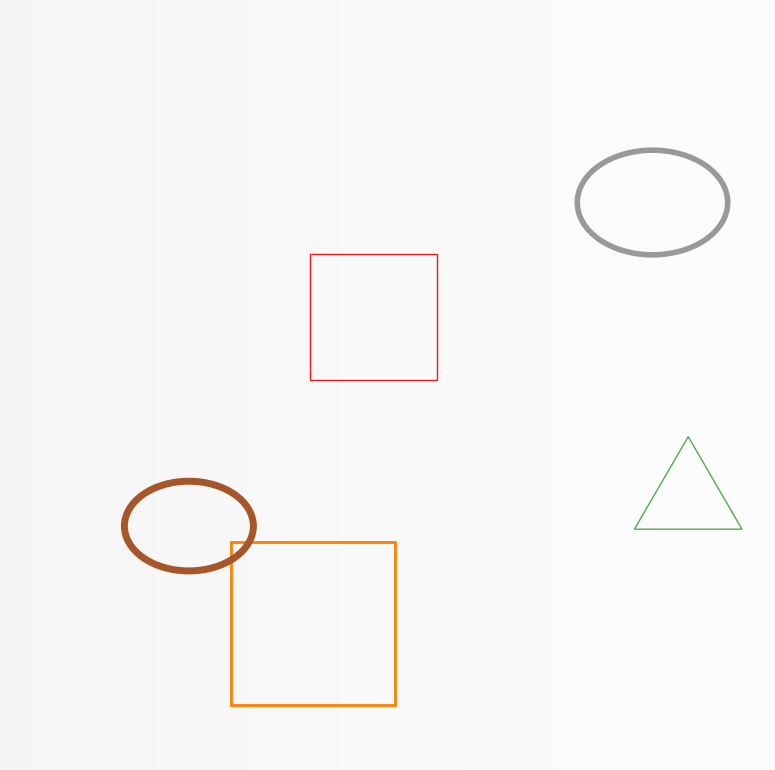[{"shape": "square", "thickness": 0.5, "radius": 0.41, "center": [0.482, 0.588]}, {"shape": "triangle", "thickness": 0.5, "radius": 0.4, "center": [0.888, 0.353]}, {"shape": "square", "thickness": 1, "radius": 0.53, "center": [0.404, 0.19]}, {"shape": "oval", "thickness": 2.5, "radius": 0.42, "center": [0.244, 0.317]}, {"shape": "oval", "thickness": 2, "radius": 0.49, "center": [0.842, 0.737]}]